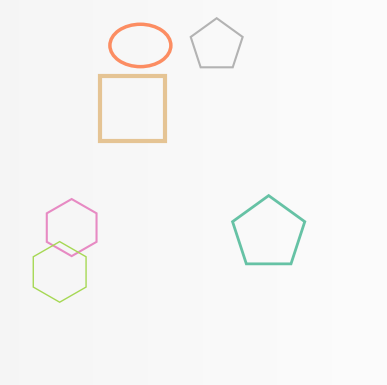[{"shape": "pentagon", "thickness": 2, "radius": 0.49, "center": [0.693, 0.394]}, {"shape": "oval", "thickness": 2.5, "radius": 0.39, "center": [0.362, 0.882]}, {"shape": "hexagon", "thickness": 1.5, "radius": 0.37, "center": [0.185, 0.409]}, {"shape": "hexagon", "thickness": 1, "radius": 0.39, "center": [0.154, 0.294]}, {"shape": "square", "thickness": 3, "radius": 0.42, "center": [0.341, 0.718]}, {"shape": "pentagon", "thickness": 1.5, "radius": 0.35, "center": [0.559, 0.882]}]